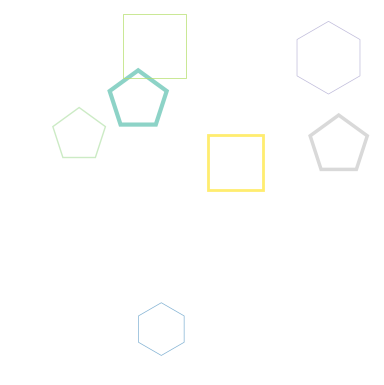[{"shape": "pentagon", "thickness": 3, "radius": 0.39, "center": [0.359, 0.739]}, {"shape": "hexagon", "thickness": 0.5, "radius": 0.47, "center": [0.853, 0.85]}, {"shape": "hexagon", "thickness": 0.5, "radius": 0.34, "center": [0.419, 0.145]}, {"shape": "square", "thickness": 0.5, "radius": 0.41, "center": [0.402, 0.881]}, {"shape": "pentagon", "thickness": 2.5, "radius": 0.39, "center": [0.88, 0.623]}, {"shape": "pentagon", "thickness": 1, "radius": 0.36, "center": [0.206, 0.649]}, {"shape": "square", "thickness": 2, "radius": 0.36, "center": [0.611, 0.578]}]